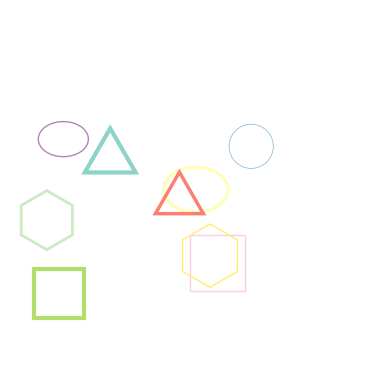[{"shape": "triangle", "thickness": 3, "radius": 0.38, "center": [0.286, 0.59]}, {"shape": "oval", "thickness": 2, "radius": 0.42, "center": [0.509, 0.507]}, {"shape": "triangle", "thickness": 2.5, "radius": 0.36, "center": [0.466, 0.481]}, {"shape": "circle", "thickness": 0.5, "radius": 0.29, "center": [0.652, 0.62]}, {"shape": "square", "thickness": 3, "radius": 0.32, "center": [0.153, 0.238]}, {"shape": "square", "thickness": 1, "radius": 0.36, "center": [0.565, 0.317]}, {"shape": "oval", "thickness": 1, "radius": 0.33, "center": [0.165, 0.639]}, {"shape": "hexagon", "thickness": 2, "radius": 0.38, "center": [0.121, 0.428]}, {"shape": "hexagon", "thickness": 1, "radius": 0.41, "center": [0.545, 0.336]}]